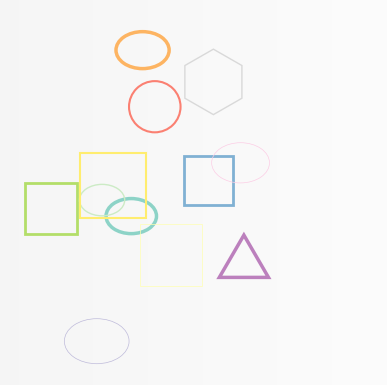[{"shape": "oval", "thickness": 2.5, "radius": 0.33, "center": [0.339, 0.439]}, {"shape": "square", "thickness": 0.5, "radius": 0.4, "center": [0.44, 0.337]}, {"shape": "oval", "thickness": 0.5, "radius": 0.42, "center": [0.25, 0.114]}, {"shape": "circle", "thickness": 1.5, "radius": 0.33, "center": [0.399, 0.723]}, {"shape": "square", "thickness": 2, "radius": 0.32, "center": [0.537, 0.532]}, {"shape": "oval", "thickness": 2.5, "radius": 0.34, "center": [0.368, 0.87]}, {"shape": "square", "thickness": 2, "radius": 0.34, "center": [0.132, 0.458]}, {"shape": "oval", "thickness": 0.5, "radius": 0.37, "center": [0.621, 0.577]}, {"shape": "hexagon", "thickness": 1, "radius": 0.42, "center": [0.551, 0.787]}, {"shape": "triangle", "thickness": 2.5, "radius": 0.37, "center": [0.629, 0.316]}, {"shape": "oval", "thickness": 1, "radius": 0.29, "center": [0.263, 0.48]}, {"shape": "square", "thickness": 1.5, "radius": 0.42, "center": [0.291, 0.518]}]